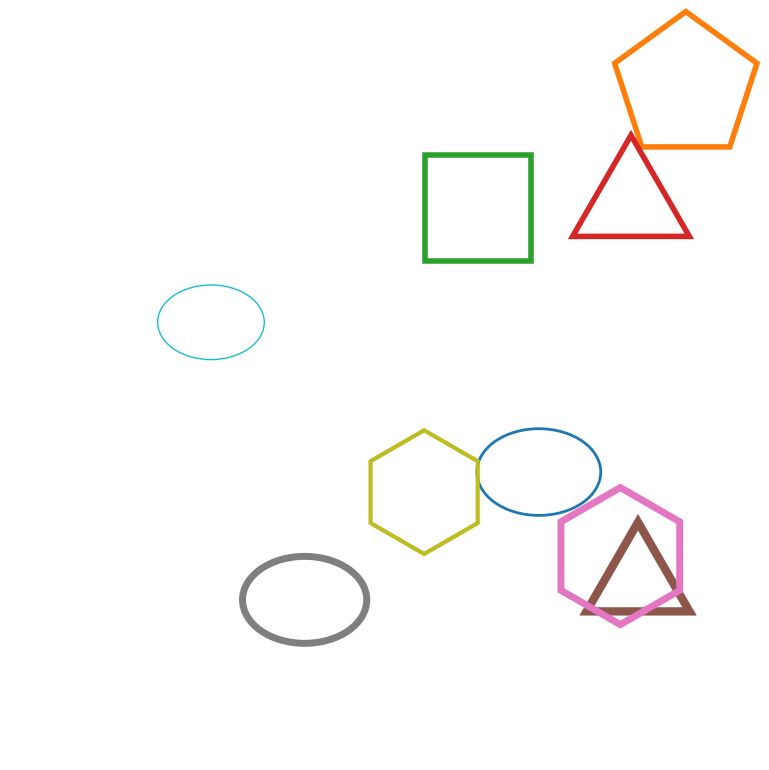[{"shape": "oval", "thickness": 1, "radius": 0.4, "center": [0.7, 0.387]}, {"shape": "pentagon", "thickness": 2, "radius": 0.49, "center": [0.891, 0.888]}, {"shape": "square", "thickness": 2, "radius": 0.35, "center": [0.621, 0.73]}, {"shape": "triangle", "thickness": 2, "radius": 0.44, "center": [0.819, 0.737]}, {"shape": "triangle", "thickness": 3, "radius": 0.39, "center": [0.829, 0.245]}, {"shape": "hexagon", "thickness": 2.5, "radius": 0.45, "center": [0.806, 0.278]}, {"shape": "oval", "thickness": 2.5, "radius": 0.4, "center": [0.396, 0.221]}, {"shape": "hexagon", "thickness": 1.5, "radius": 0.4, "center": [0.551, 0.361]}, {"shape": "oval", "thickness": 0.5, "radius": 0.35, "center": [0.274, 0.581]}]